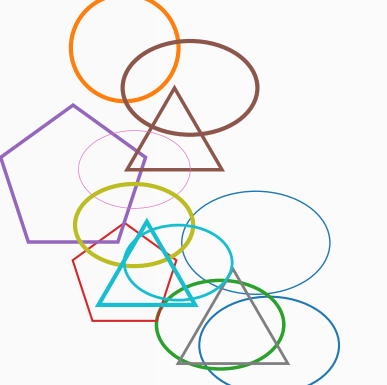[{"shape": "oval", "thickness": 1, "radius": 0.96, "center": [0.66, 0.369]}, {"shape": "oval", "thickness": 1.5, "radius": 0.9, "center": [0.695, 0.103]}, {"shape": "circle", "thickness": 3, "radius": 0.69, "center": [0.322, 0.876]}, {"shape": "oval", "thickness": 2.5, "radius": 0.82, "center": [0.568, 0.157]}, {"shape": "pentagon", "thickness": 1.5, "radius": 0.7, "center": [0.321, 0.281]}, {"shape": "pentagon", "thickness": 2.5, "radius": 0.98, "center": [0.189, 0.53]}, {"shape": "triangle", "thickness": 2.5, "radius": 0.71, "center": [0.45, 0.63]}, {"shape": "oval", "thickness": 3, "radius": 0.87, "center": [0.49, 0.772]}, {"shape": "oval", "thickness": 0.5, "radius": 0.72, "center": [0.347, 0.56]}, {"shape": "triangle", "thickness": 2, "radius": 0.82, "center": [0.601, 0.138]}, {"shape": "oval", "thickness": 3, "radius": 0.76, "center": [0.346, 0.415]}, {"shape": "triangle", "thickness": 3, "radius": 0.72, "center": [0.379, 0.28]}, {"shape": "oval", "thickness": 2, "radius": 0.7, "center": [0.46, 0.318]}]